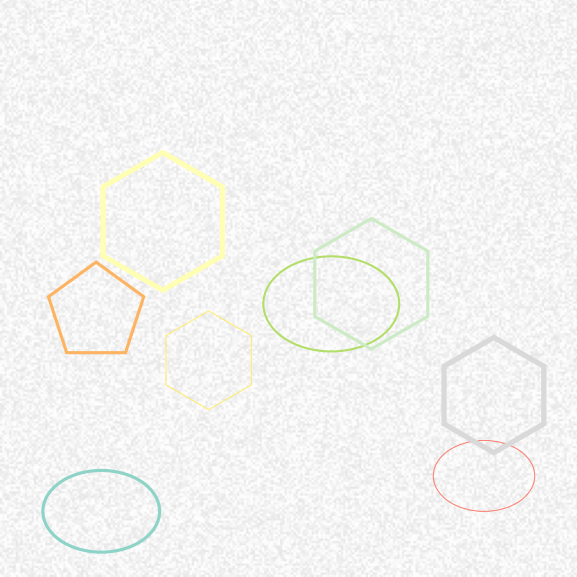[{"shape": "oval", "thickness": 1.5, "radius": 0.51, "center": [0.175, 0.114]}, {"shape": "hexagon", "thickness": 2.5, "radius": 0.6, "center": [0.282, 0.616]}, {"shape": "oval", "thickness": 0.5, "radius": 0.44, "center": [0.838, 0.175]}, {"shape": "pentagon", "thickness": 1.5, "radius": 0.43, "center": [0.166, 0.459]}, {"shape": "oval", "thickness": 1, "radius": 0.59, "center": [0.574, 0.473]}, {"shape": "hexagon", "thickness": 2.5, "radius": 0.5, "center": [0.855, 0.315]}, {"shape": "hexagon", "thickness": 1.5, "radius": 0.57, "center": [0.643, 0.508]}, {"shape": "hexagon", "thickness": 0.5, "radius": 0.43, "center": [0.361, 0.375]}]